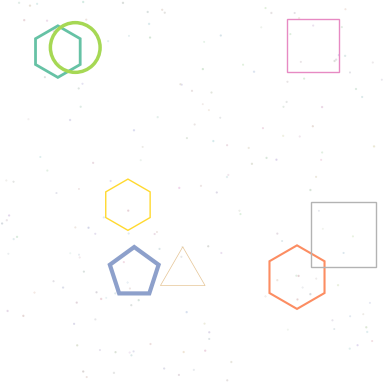[{"shape": "hexagon", "thickness": 2, "radius": 0.33, "center": [0.15, 0.866]}, {"shape": "hexagon", "thickness": 1.5, "radius": 0.41, "center": [0.771, 0.28]}, {"shape": "pentagon", "thickness": 3, "radius": 0.33, "center": [0.349, 0.292]}, {"shape": "square", "thickness": 1, "radius": 0.34, "center": [0.812, 0.882]}, {"shape": "circle", "thickness": 2.5, "radius": 0.32, "center": [0.195, 0.877]}, {"shape": "hexagon", "thickness": 1, "radius": 0.33, "center": [0.332, 0.468]}, {"shape": "triangle", "thickness": 0.5, "radius": 0.33, "center": [0.475, 0.292]}, {"shape": "square", "thickness": 1, "radius": 0.42, "center": [0.892, 0.391]}]